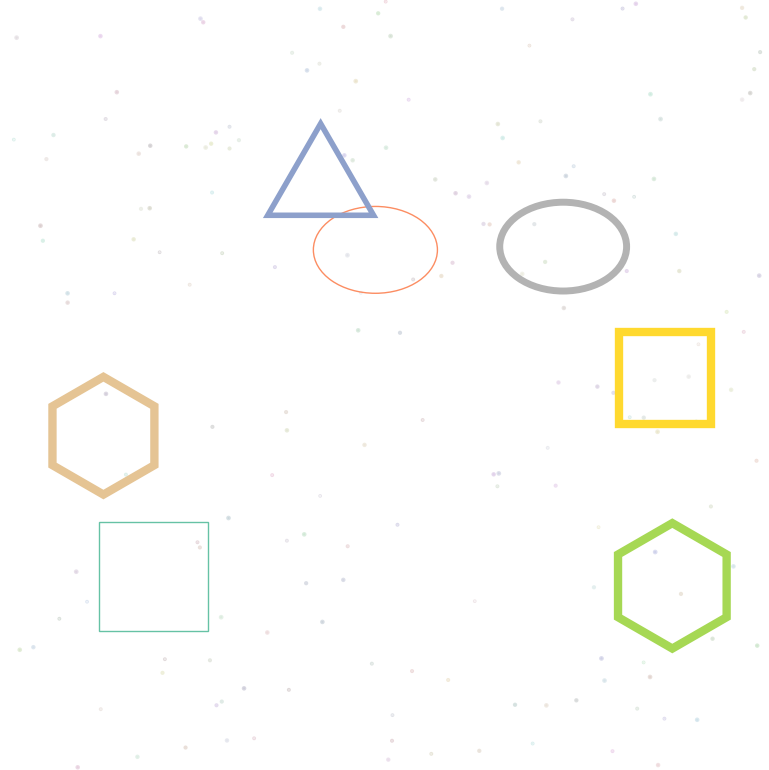[{"shape": "square", "thickness": 0.5, "radius": 0.35, "center": [0.2, 0.251]}, {"shape": "oval", "thickness": 0.5, "radius": 0.4, "center": [0.488, 0.676]}, {"shape": "triangle", "thickness": 2, "radius": 0.4, "center": [0.416, 0.76]}, {"shape": "hexagon", "thickness": 3, "radius": 0.41, "center": [0.873, 0.239]}, {"shape": "square", "thickness": 3, "radius": 0.3, "center": [0.863, 0.509]}, {"shape": "hexagon", "thickness": 3, "radius": 0.38, "center": [0.134, 0.434]}, {"shape": "oval", "thickness": 2.5, "radius": 0.41, "center": [0.731, 0.68]}]